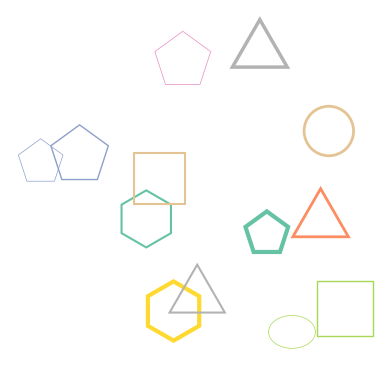[{"shape": "pentagon", "thickness": 3, "radius": 0.29, "center": [0.693, 0.393]}, {"shape": "hexagon", "thickness": 1.5, "radius": 0.37, "center": [0.38, 0.431]}, {"shape": "triangle", "thickness": 2, "radius": 0.42, "center": [0.833, 0.427]}, {"shape": "pentagon", "thickness": 1, "radius": 0.39, "center": [0.207, 0.597]}, {"shape": "pentagon", "thickness": 0.5, "radius": 0.3, "center": [0.106, 0.579]}, {"shape": "pentagon", "thickness": 0.5, "radius": 0.38, "center": [0.475, 0.842]}, {"shape": "square", "thickness": 1, "radius": 0.36, "center": [0.896, 0.198]}, {"shape": "oval", "thickness": 0.5, "radius": 0.3, "center": [0.758, 0.138]}, {"shape": "hexagon", "thickness": 3, "radius": 0.38, "center": [0.451, 0.192]}, {"shape": "square", "thickness": 1.5, "radius": 0.33, "center": [0.413, 0.536]}, {"shape": "circle", "thickness": 2, "radius": 0.32, "center": [0.854, 0.66]}, {"shape": "triangle", "thickness": 1.5, "radius": 0.41, "center": [0.512, 0.23]}, {"shape": "triangle", "thickness": 2.5, "radius": 0.41, "center": [0.675, 0.867]}]